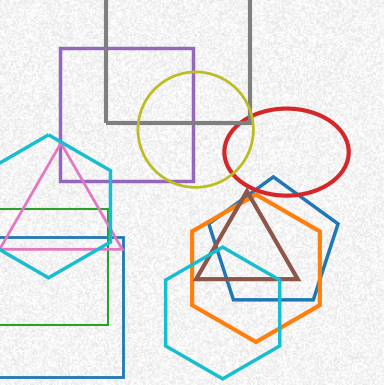[{"shape": "pentagon", "thickness": 2.5, "radius": 0.88, "center": [0.71, 0.364]}, {"shape": "square", "thickness": 2, "radius": 0.9, "center": [0.14, 0.203]}, {"shape": "hexagon", "thickness": 3, "radius": 0.96, "center": [0.665, 0.303]}, {"shape": "square", "thickness": 1.5, "radius": 0.76, "center": [0.129, 0.306]}, {"shape": "oval", "thickness": 3, "radius": 0.81, "center": [0.744, 0.605]}, {"shape": "square", "thickness": 2.5, "radius": 0.86, "center": [0.329, 0.704]}, {"shape": "triangle", "thickness": 3, "radius": 0.76, "center": [0.641, 0.351]}, {"shape": "triangle", "thickness": 2, "radius": 0.92, "center": [0.158, 0.444]}, {"shape": "square", "thickness": 3, "radius": 0.94, "center": [0.461, 0.869]}, {"shape": "circle", "thickness": 2, "radius": 0.75, "center": [0.508, 0.663]}, {"shape": "hexagon", "thickness": 2.5, "radius": 0.86, "center": [0.578, 0.187]}, {"shape": "hexagon", "thickness": 2.5, "radius": 0.93, "center": [0.126, 0.464]}]